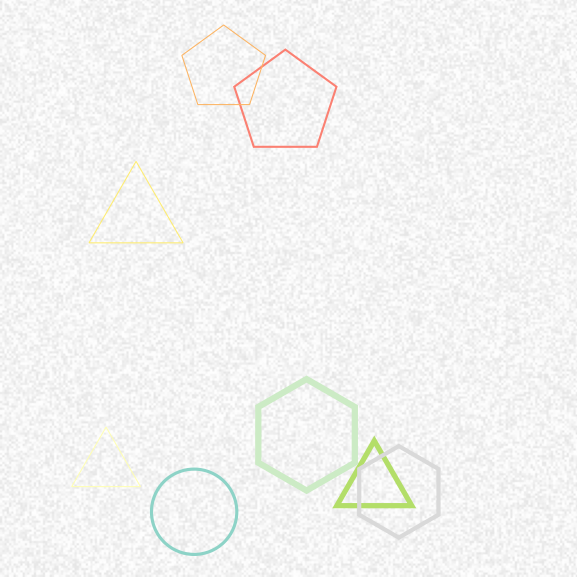[{"shape": "circle", "thickness": 1.5, "radius": 0.37, "center": [0.336, 0.113]}, {"shape": "triangle", "thickness": 0.5, "radius": 0.34, "center": [0.184, 0.191]}, {"shape": "pentagon", "thickness": 1, "radius": 0.47, "center": [0.494, 0.82]}, {"shape": "pentagon", "thickness": 0.5, "radius": 0.38, "center": [0.387, 0.88]}, {"shape": "triangle", "thickness": 2.5, "radius": 0.37, "center": [0.648, 0.161]}, {"shape": "hexagon", "thickness": 2, "radius": 0.4, "center": [0.691, 0.147]}, {"shape": "hexagon", "thickness": 3, "radius": 0.48, "center": [0.531, 0.246]}, {"shape": "triangle", "thickness": 0.5, "radius": 0.47, "center": [0.236, 0.626]}]